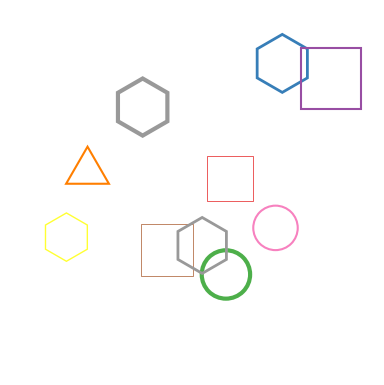[{"shape": "square", "thickness": 0.5, "radius": 0.29, "center": [0.597, 0.536]}, {"shape": "hexagon", "thickness": 2, "radius": 0.38, "center": [0.733, 0.835]}, {"shape": "circle", "thickness": 3, "radius": 0.31, "center": [0.587, 0.287]}, {"shape": "square", "thickness": 1.5, "radius": 0.39, "center": [0.86, 0.796]}, {"shape": "triangle", "thickness": 1.5, "radius": 0.32, "center": [0.227, 0.555]}, {"shape": "hexagon", "thickness": 1, "radius": 0.31, "center": [0.172, 0.384]}, {"shape": "square", "thickness": 0.5, "radius": 0.34, "center": [0.434, 0.351]}, {"shape": "circle", "thickness": 1.5, "radius": 0.29, "center": [0.716, 0.408]}, {"shape": "hexagon", "thickness": 3, "radius": 0.37, "center": [0.371, 0.722]}, {"shape": "hexagon", "thickness": 2, "radius": 0.36, "center": [0.525, 0.362]}]